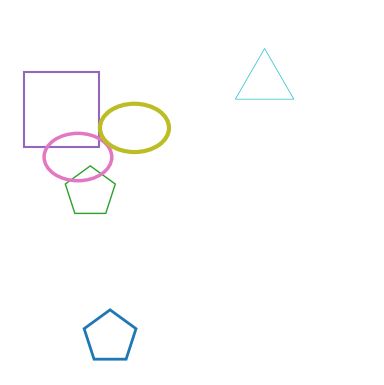[{"shape": "pentagon", "thickness": 2, "radius": 0.35, "center": [0.286, 0.124]}, {"shape": "pentagon", "thickness": 1, "radius": 0.34, "center": [0.235, 0.501]}, {"shape": "square", "thickness": 1.5, "radius": 0.49, "center": [0.16, 0.716]}, {"shape": "oval", "thickness": 2.5, "radius": 0.44, "center": [0.202, 0.592]}, {"shape": "oval", "thickness": 3, "radius": 0.45, "center": [0.349, 0.668]}, {"shape": "triangle", "thickness": 0.5, "radius": 0.44, "center": [0.687, 0.786]}]